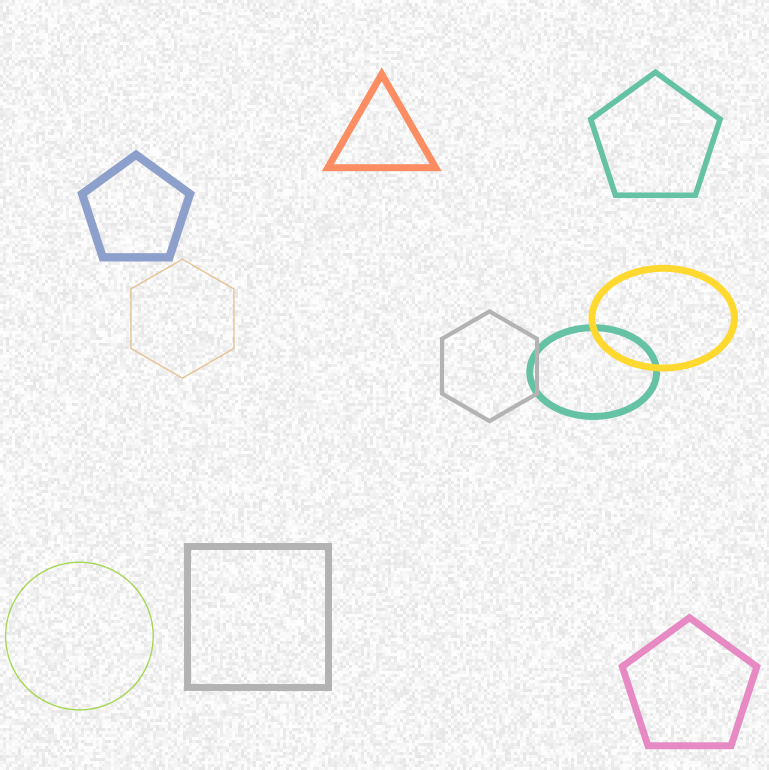[{"shape": "pentagon", "thickness": 2, "radius": 0.44, "center": [0.851, 0.818]}, {"shape": "oval", "thickness": 2.5, "radius": 0.41, "center": [0.77, 0.517]}, {"shape": "triangle", "thickness": 2.5, "radius": 0.4, "center": [0.496, 0.823]}, {"shape": "pentagon", "thickness": 3, "radius": 0.37, "center": [0.177, 0.725]}, {"shape": "pentagon", "thickness": 2.5, "radius": 0.46, "center": [0.895, 0.106]}, {"shape": "circle", "thickness": 0.5, "radius": 0.48, "center": [0.103, 0.174]}, {"shape": "oval", "thickness": 2.5, "radius": 0.46, "center": [0.861, 0.587]}, {"shape": "hexagon", "thickness": 0.5, "radius": 0.39, "center": [0.237, 0.586]}, {"shape": "hexagon", "thickness": 1.5, "radius": 0.36, "center": [0.636, 0.524]}, {"shape": "square", "thickness": 2.5, "radius": 0.46, "center": [0.335, 0.199]}]